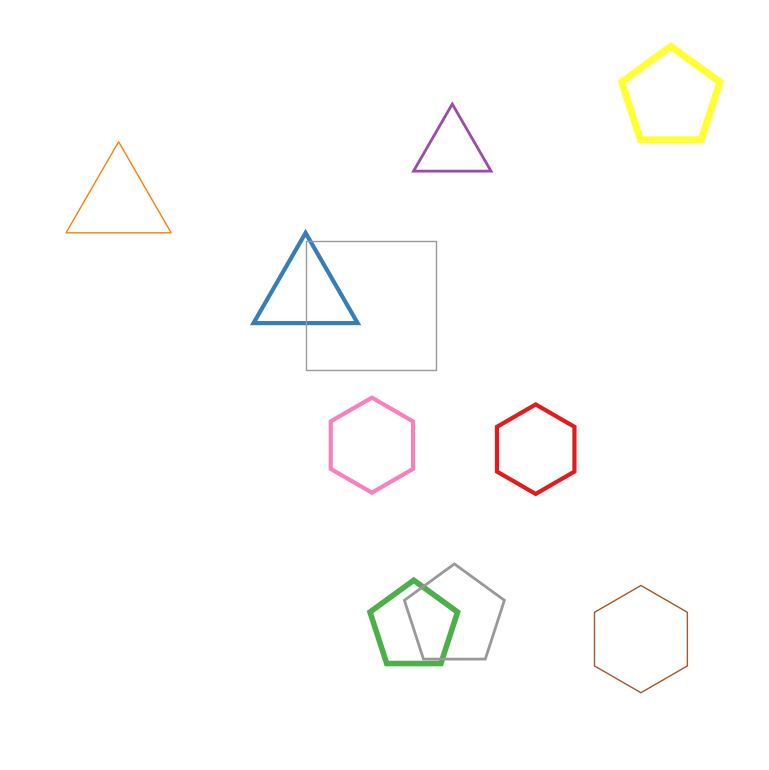[{"shape": "hexagon", "thickness": 1.5, "radius": 0.29, "center": [0.696, 0.417]}, {"shape": "triangle", "thickness": 1.5, "radius": 0.39, "center": [0.397, 0.619]}, {"shape": "pentagon", "thickness": 2, "radius": 0.3, "center": [0.537, 0.187]}, {"shape": "triangle", "thickness": 1, "radius": 0.29, "center": [0.587, 0.807]}, {"shape": "triangle", "thickness": 0.5, "radius": 0.39, "center": [0.154, 0.737]}, {"shape": "pentagon", "thickness": 2.5, "radius": 0.34, "center": [0.871, 0.873]}, {"shape": "hexagon", "thickness": 0.5, "radius": 0.35, "center": [0.832, 0.17]}, {"shape": "hexagon", "thickness": 1.5, "radius": 0.31, "center": [0.483, 0.422]}, {"shape": "square", "thickness": 0.5, "radius": 0.42, "center": [0.482, 0.603]}, {"shape": "pentagon", "thickness": 1, "radius": 0.34, "center": [0.59, 0.199]}]